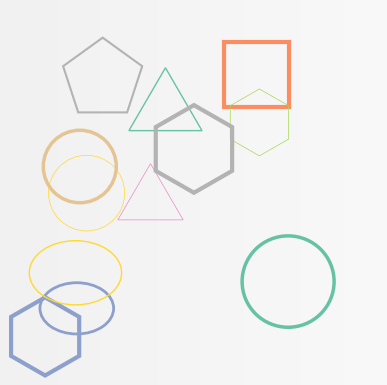[{"shape": "circle", "thickness": 2.5, "radius": 0.59, "center": [0.743, 0.269]}, {"shape": "triangle", "thickness": 1, "radius": 0.54, "center": [0.427, 0.715]}, {"shape": "square", "thickness": 3, "radius": 0.42, "center": [0.661, 0.806]}, {"shape": "hexagon", "thickness": 3, "radius": 0.51, "center": [0.116, 0.126]}, {"shape": "oval", "thickness": 2, "radius": 0.48, "center": [0.198, 0.199]}, {"shape": "triangle", "thickness": 0.5, "radius": 0.49, "center": [0.388, 0.478]}, {"shape": "hexagon", "thickness": 0.5, "radius": 0.43, "center": [0.669, 0.682]}, {"shape": "circle", "thickness": 0.5, "radius": 0.49, "center": [0.224, 0.498]}, {"shape": "oval", "thickness": 1, "radius": 0.6, "center": [0.195, 0.291]}, {"shape": "circle", "thickness": 2.5, "radius": 0.47, "center": [0.206, 0.568]}, {"shape": "pentagon", "thickness": 1.5, "radius": 0.54, "center": [0.265, 0.795]}, {"shape": "hexagon", "thickness": 3, "radius": 0.57, "center": [0.501, 0.613]}]